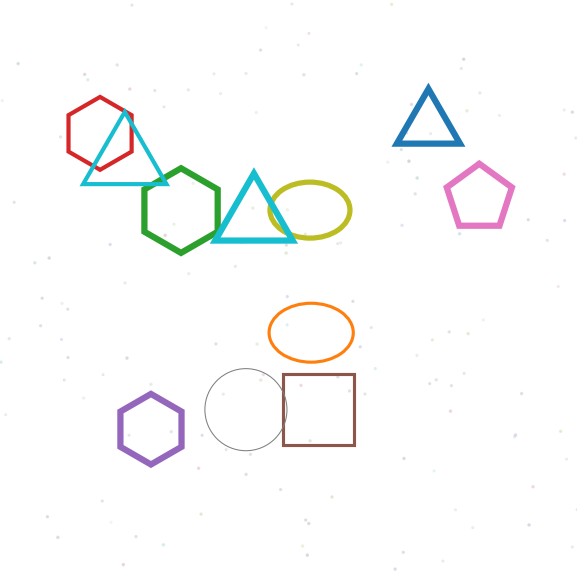[{"shape": "triangle", "thickness": 3, "radius": 0.32, "center": [0.742, 0.782]}, {"shape": "oval", "thickness": 1.5, "radius": 0.36, "center": [0.539, 0.423]}, {"shape": "hexagon", "thickness": 3, "radius": 0.37, "center": [0.314, 0.634]}, {"shape": "hexagon", "thickness": 2, "radius": 0.32, "center": [0.173, 0.768]}, {"shape": "hexagon", "thickness": 3, "radius": 0.31, "center": [0.261, 0.256]}, {"shape": "square", "thickness": 1.5, "radius": 0.31, "center": [0.552, 0.29]}, {"shape": "pentagon", "thickness": 3, "radius": 0.3, "center": [0.83, 0.656]}, {"shape": "circle", "thickness": 0.5, "radius": 0.36, "center": [0.426, 0.29]}, {"shape": "oval", "thickness": 2.5, "radius": 0.35, "center": [0.537, 0.635]}, {"shape": "triangle", "thickness": 3, "radius": 0.39, "center": [0.44, 0.621]}, {"shape": "triangle", "thickness": 2, "radius": 0.42, "center": [0.216, 0.722]}]